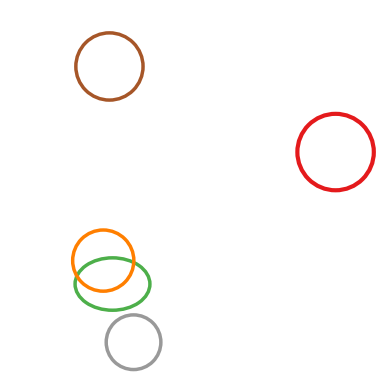[{"shape": "circle", "thickness": 3, "radius": 0.5, "center": [0.872, 0.605]}, {"shape": "oval", "thickness": 2.5, "radius": 0.49, "center": [0.292, 0.262]}, {"shape": "circle", "thickness": 2.5, "radius": 0.4, "center": [0.268, 0.323]}, {"shape": "circle", "thickness": 2.5, "radius": 0.44, "center": [0.284, 0.827]}, {"shape": "circle", "thickness": 2.5, "radius": 0.35, "center": [0.347, 0.111]}]